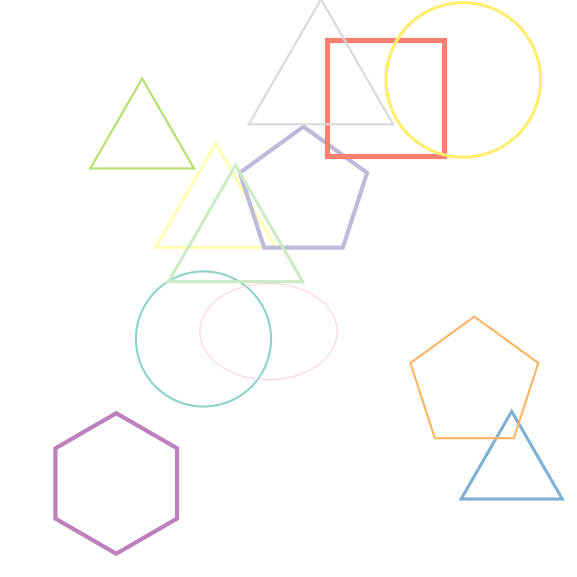[{"shape": "circle", "thickness": 1, "radius": 0.59, "center": [0.352, 0.412]}, {"shape": "triangle", "thickness": 1.5, "radius": 0.6, "center": [0.374, 0.631]}, {"shape": "pentagon", "thickness": 2, "radius": 0.58, "center": [0.525, 0.664]}, {"shape": "square", "thickness": 2.5, "radius": 0.51, "center": [0.668, 0.829]}, {"shape": "triangle", "thickness": 1.5, "radius": 0.51, "center": [0.886, 0.186]}, {"shape": "pentagon", "thickness": 1, "radius": 0.58, "center": [0.821, 0.335]}, {"shape": "triangle", "thickness": 1, "radius": 0.52, "center": [0.246, 0.759]}, {"shape": "oval", "thickness": 0.5, "radius": 0.6, "center": [0.465, 0.425]}, {"shape": "triangle", "thickness": 1, "radius": 0.72, "center": [0.556, 0.856]}, {"shape": "hexagon", "thickness": 2, "radius": 0.61, "center": [0.201, 0.162]}, {"shape": "triangle", "thickness": 1.5, "radius": 0.67, "center": [0.408, 0.579]}, {"shape": "circle", "thickness": 1.5, "radius": 0.67, "center": [0.802, 0.861]}]